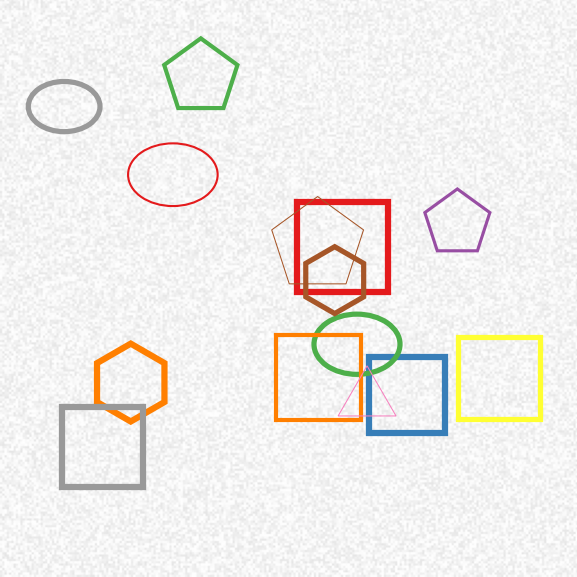[{"shape": "square", "thickness": 3, "radius": 0.39, "center": [0.593, 0.572]}, {"shape": "oval", "thickness": 1, "radius": 0.39, "center": [0.299, 0.697]}, {"shape": "square", "thickness": 3, "radius": 0.33, "center": [0.705, 0.316]}, {"shape": "pentagon", "thickness": 2, "radius": 0.33, "center": [0.348, 0.866]}, {"shape": "oval", "thickness": 2.5, "radius": 0.37, "center": [0.618, 0.403]}, {"shape": "pentagon", "thickness": 1.5, "radius": 0.3, "center": [0.792, 0.613]}, {"shape": "hexagon", "thickness": 3, "radius": 0.34, "center": [0.226, 0.337]}, {"shape": "square", "thickness": 2, "radius": 0.37, "center": [0.551, 0.345]}, {"shape": "square", "thickness": 2.5, "radius": 0.36, "center": [0.863, 0.344]}, {"shape": "pentagon", "thickness": 0.5, "radius": 0.42, "center": [0.55, 0.575]}, {"shape": "hexagon", "thickness": 2.5, "radius": 0.29, "center": [0.58, 0.514]}, {"shape": "triangle", "thickness": 0.5, "radius": 0.29, "center": [0.636, 0.308]}, {"shape": "square", "thickness": 3, "radius": 0.35, "center": [0.177, 0.225]}, {"shape": "oval", "thickness": 2.5, "radius": 0.31, "center": [0.111, 0.815]}]